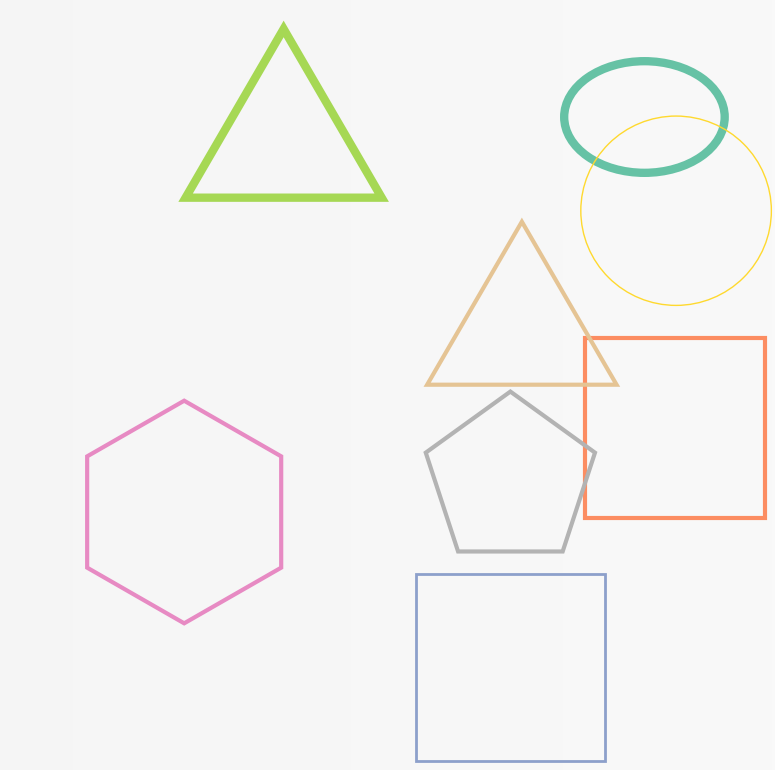[{"shape": "oval", "thickness": 3, "radius": 0.52, "center": [0.832, 0.848]}, {"shape": "square", "thickness": 1.5, "radius": 0.58, "center": [0.871, 0.444]}, {"shape": "square", "thickness": 1, "radius": 0.61, "center": [0.659, 0.133]}, {"shape": "hexagon", "thickness": 1.5, "radius": 0.72, "center": [0.238, 0.335]}, {"shape": "triangle", "thickness": 3, "radius": 0.73, "center": [0.366, 0.816]}, {"shape": "circle", "thickness": 0.5, "radius": 0.61, "center": [0.872, 0.726]}, {"shape": "triangle", "thickness": 1.5, "radius": 0.71, "center": [0.673, 0.571]}, {"shape": "pentagon", "thickness": 1.5, "radius": 0.57, "center": [0.659, 0.377]}]